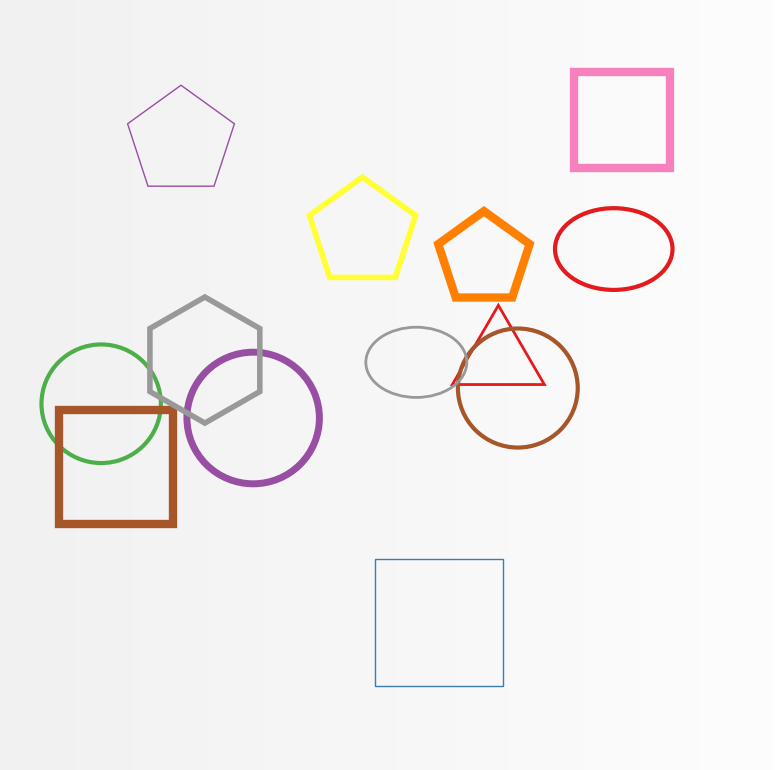[{"shape": "oval", "thickness": 1.5, "radius": 0.38, "center": [0.792, 0.677]}, {"shape": "triangle", "thickness": 1, "radius": 0.34, "center": [0.643, 0.535]}, {"shape": "square", "thickness": 0.5, "radius": 0.41, "center": [0.566, 0.192]}, {"shape": "circle", "thickness": 1.5, "radius": 0.39, "center": [0.131, 0.476]}, {"shape": "pentagon", "thickness": 0.5, "radius": 0.36, "center": [0.234, 0.817]}, {"shape": "circle", "thickness": 2.5, "radius": 0.43, "center": [0.327, 0.457]}, {"shape": "pentagon", "thickness": 3, "radius": 0.31, "center": [0.624, 0.664]}, {"shape": "pentagon", "thickness": 2, "radius": 0.36, "center": [0.468, 0.698]}, {"shape": "square", "thickness": 3, "radius": 0.37, "center": [0.15, 0.394]}, {"shape": "circle", "thickness": 1.5, "radius": 0.39, "center": [0.668, 0.496]}, {"shape": "square", "thickness": 3, "radius": 0.31, "center": [0.802, 0.844]}, {"shape": "hexagon", "thickness": 2, "radius": 0.41, "center": [0.264, 0.532]}, {"shape": "oval", "thickness": 1, "radius": 0.33, "center": [0.537, 0.529]}]